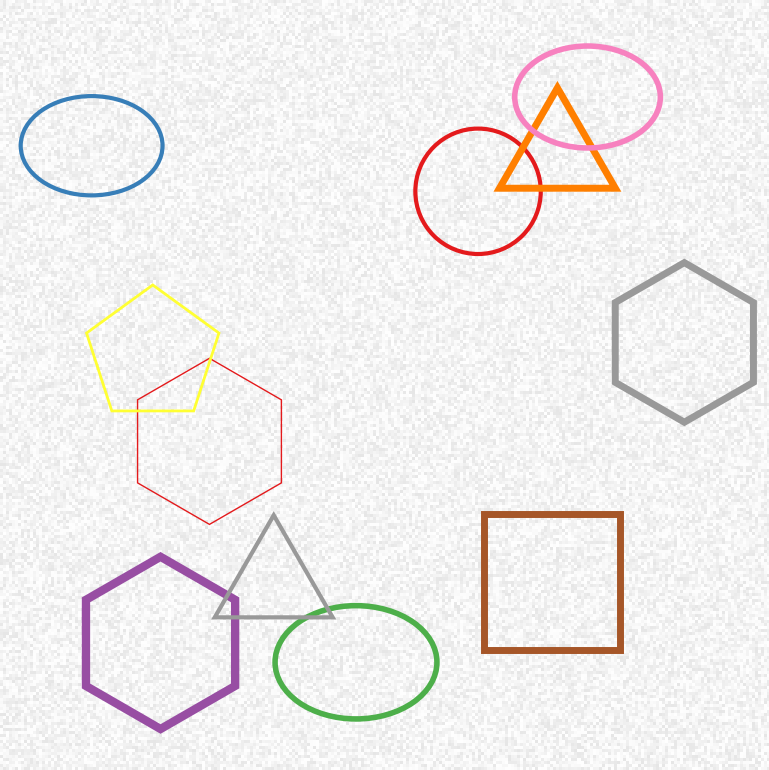[{"shape": "hexagon", "thickness": 0.5, "radius": 0.54, "center": [0.272, 0.427]}, {"shape": "circle", "thickness": 1.5, "radius": 0.41, "center": [0.621, 0.752]}, {"shape": "oval", "thickness": 1.5, "radius": 0.46, "center": [0.119, 0.811]}, {"shape": "oval", "thickness": 2, "radius": 0.53, "center": [0.462, 0.14]}, {"shape": "hexagon", "thickness": 3, "radius": 0.56, "center": [0.209, 0.165]}, {"shape": "triangle", "thickness": 2.5, "radius": 0.43, "center": [0.724, 0.799]}, {"shape": "pentagon", "thickness": 1, "radius": 0.45, "center": [0.198, 0.539]}, {"shape": "square", "thickness": 2.5, "radius": 0.44, "center": [0.717, 0.244]}, {"shape": "oval", "thickness": 2, "radius": 0.47, "center": [0.763, 0.874]}, {"shape": "hexagon", "thickness": 2.5, "radius": 0.52, "center": [0.889, 0.555]}, {"shape": "triangle", "thickness": 1.5, "radius": 0.44, "center": [0.355, 0.242]}]